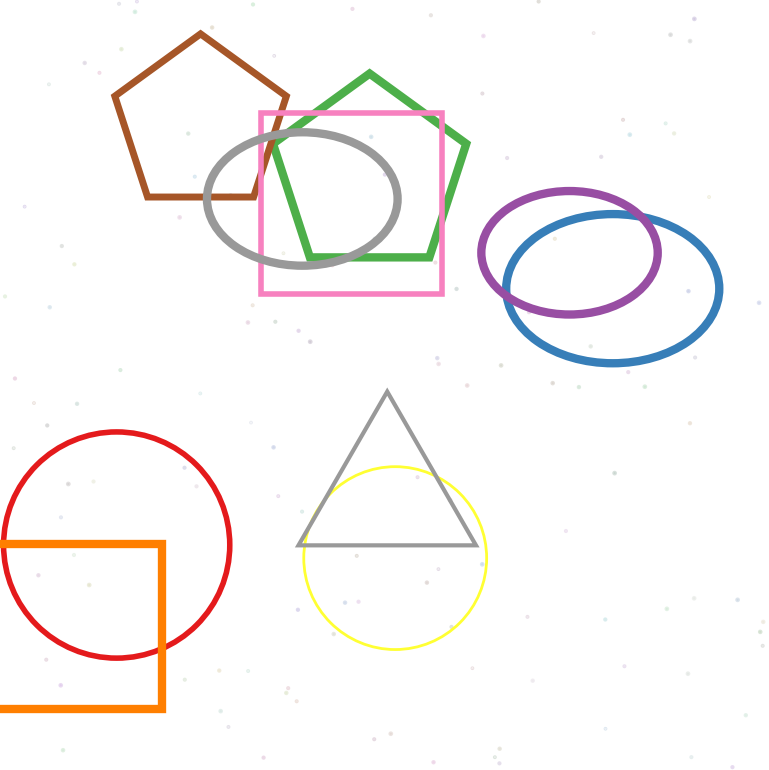[{"shape": "circle", "thickness": 2, "radius": 0.73, "center": [0.152, 0.292]}, {"shape": "oval", "thickness": 3, "radius": 0.69, "center": [0.796, 0.625]}, {"shape": "pentagon", "thickness": 3, "radius": 0.66, "center": [0.48, 0.773]}, {"shape": "oval", "thickness": 3, "radius": 0.57, "center": [0.74, 0.672]}, {"shape": "square", "thickness": 3, "radius": 0.54, "center": [0.103, 0.187]}, {"shape": "circle", "thickness": 1, "radius": 0.59, "center": [0.513, 0.275]}, {"shape": "pentagon", "thickness": 2.5, "radius": 0.59, "center": [0.26, 0.839]}, {"shape": "square", "thickness": 2, "radius": 0.59, "center": [0.457, 0.736]}, {"shape": "triangle", "thickness": 1.5, "radius": 0.67, "center": [0.503, 0.358]}, {"shape": "oval", "thickness": 3, "radius": 0.62, "center": [0.393, 0.742]}]